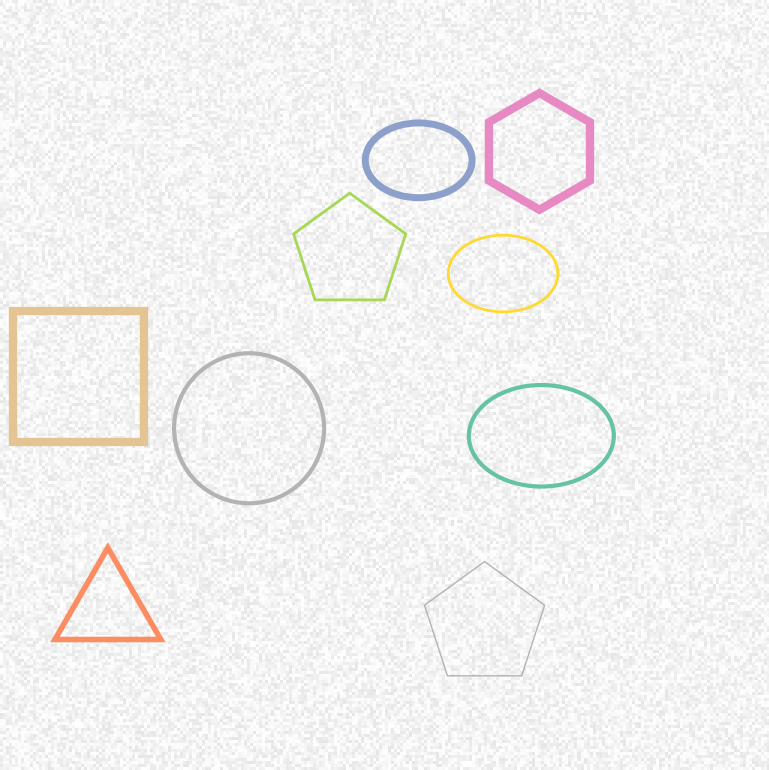[{"shape": "oval", "thickness": 1.5, "radius": 0.47, "center": [0.703, 0.434]}, {"shape": "triangle", "thickness": 2, "radius": 0.4, "center": [0.14, 0.209]}, {"shape": "oval", "thickness": 2.5, "radius": 0.35, "center": [0.544, 0.792]}, {"shape": "hexagon", "thickness": 3, "radius": 0.38, "center": [0.701, 0.803]}, {"shape": "pentagon", "thickness": 1, "radius": 0.38, "center": [0.454, 0.673]}, {"shape": "oval", "thickness": 1, "radius": 0.36, "center": [0.653, 0.645]}, {"shape": "square", "thickness": 3, "radius": 0.42, "center": [0.102, 0.511]}, {"shape": "circle", "thickness": 1.5, "radius": 0.49, "center": [0.324, 0.444]}, {"shape": "pentagon", "thickness": 0.5, "radius": 0.41, "center": [0.629, 0.189]}]